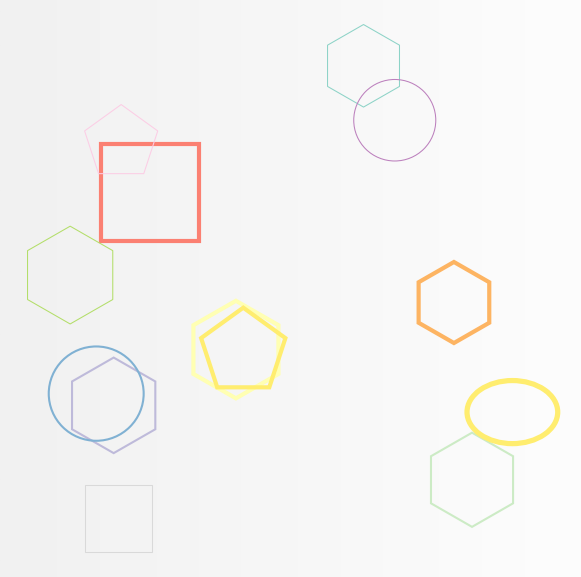[{"shape": "hexagon", "thickness": 0.5, "radius": 0.36, "center": [0.625, 0.885]}, {"shape": "hexagon", "thickness": 2, "radius": 0.42, "center": [0.406, 0.394]}, {"shape": "hexagon", "thickness": 1, "radius": 0.41, "center": [0.196, 0.297]}, {"shape": "square", "thickness": 2, "radius": 0.42, "center": [0.258, 0.665]}, {"shape": "circle", "thickness": 1, "radius": 0.41, "center": [0.166, 0.318]}, {"shape": "hexagon", "thickness": 2, "radius": 0.35, "center": [0.781, 0.475]}, {"shape": "hexagon", "thickness": 0.5, "radius": 0.42, "center": [0.121, 0.523]}, {"shape": "pentagon", "thickness": 0.5, "radius": 0.33, "center": [0.208, 0.752]}, {"shape": "square", "thickness": 0.5, "radius": 0.29, "center": [0.204, 0.101]}, {"shape": "circle", "thickness": 0.5, "radius": 0.35, "center": [0.679, 0.791]}, {"shape": "hexagon", "thickness": 1, "radius": 0.41, "center": [0.812, 0.168]}, {"shape": "pentagon", "thickness": 2, "radius": 0.38, "center": [0.419, 0.39]}, {"shape": "oval", "thickness": 2.5, "radius": 0.39, "center": [0.881, 0.286]}]